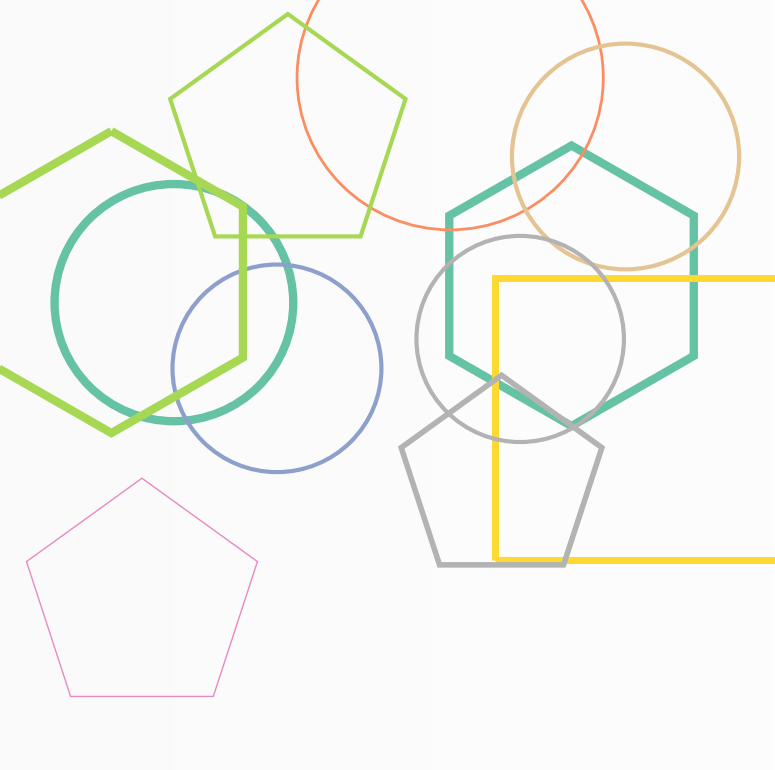[{"shape": "circle", "thickness": 3, "radius": 0.77, "center": [0.224, 0.607]}, {"shape": "hexagon", "thickness": 3, "radius": 0.91, "center": [0.737, 0.629]}, {"shape": "circle", "thickness": 1, "radius": 0.99, "center": [0.581, 0.899]}, {"shape": "circle", "thickness": 1.5, "radius": 0.67, "center": [0.357, 0.522]}, {"shape": "pentagon", "thickness": 0.5, "radius": 0.78, "center": [0.183, 0.222]}, {"shape": "hexagon", "thickness": 3, "radius": 0.98, "center": [0.144, 0.634]}, {"shape": "pentagon", "thickness": 1.5, "radius": 0.8, "center": [0.371, 0.822]}, {"shape": "square", "thickness": 2.5, "radius": 0.91, "center": [0.822, 0.456]}, {"shape": "circle", "thickness": 1.5, "radius": 0.73, "center": [0.807, 0.797]}, {"shape": "circle", "thickness": 1.5, "radius": 0.67, "center": [0.671, 0.56]}, {"shape": "pentagon", "thickness": 2, "radius": 0.68, "center": [0.647, 0.377]}]